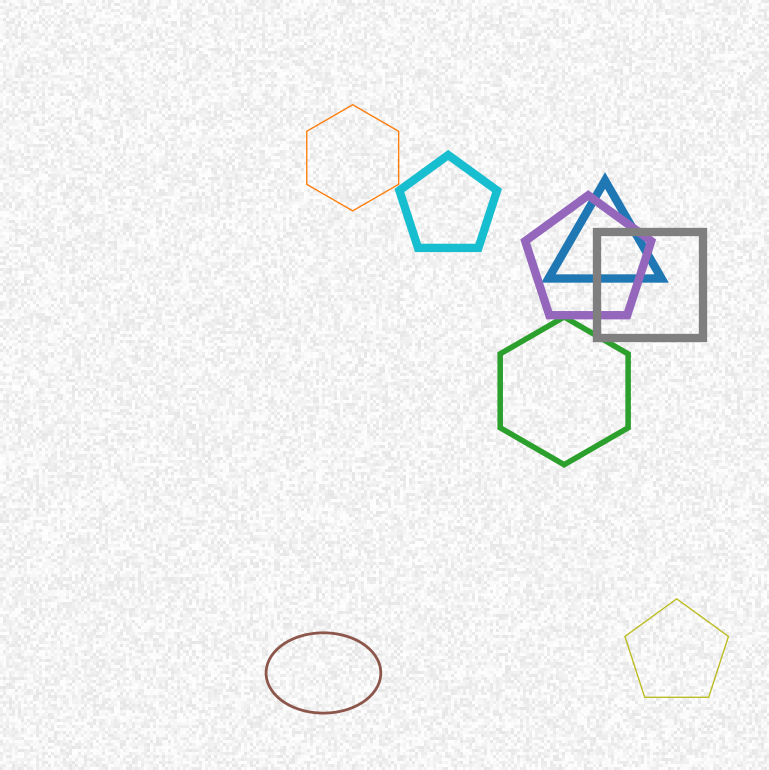[{"shape": "triangle", "thickness": 3, "radius": 0.42, "center": [0.786, 0.681]}, {"shape": "hexagon", "thickness": 0.5, "radius": 0.34, "center": [0.458, 0.795]}, {"shape": "hexagon", "thickness": 2, "radius": 0.48, "center": [0.733, 0.492]}, {"shape": "pentagon", "thickness": 3, "radius": 0.43, "center": [0.764, 0.66]}, {"shape": "oval", "thickness": 1, "radius": 0.37, "center": [0.42, 0.126]}, {"shape": "square", "thickness": 3, "radius": 0.35, "center": [0.844, 0.63]}, {"shape": "pentagon", "thickness": 0.5, "radius": 0.35, "center": [0.879, 0.152]}, {"shape": "pentagon", "thickness": 3, "radius": 0.33, "center": [0.582, 0.732]}]